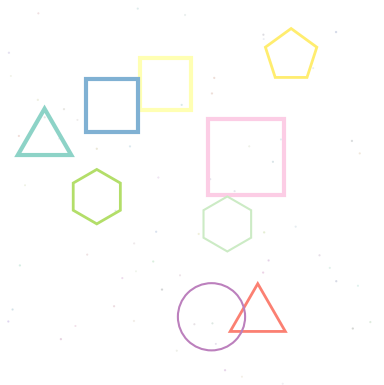[{"shape": "triangle", "thickness": 3, "radius": 0.4, "center": [0.116, 0.637]}, {"shape": "square", "thickness": 3, "radius": 0.34, "center": [0.43, 0.783]}, {"shape": "triangle", "thickness": 2, "radius": 0.41, "center": [0.669, 0.18]}, {"shape": "square", "thickness": 3, "radius": 0.34, "center": [0.291, 0.725]}, {"shape": "hexagon", "thickness": 2, "radius": 0.35, "center": [0.251, 0.489]}, {"shape": "square", "thickness": 3, "radius": 0.49, "center": [0.638, 0.592]}, {"shape": "circle", "thickness": 1.5, "radius": 0.44, "center": [0.549, 0.177]}, {"shape": "hexagon", "thickness": 1.5, "radius": 0.36, "center": [0.59, 0.418]}, {"shape": "pentagon", "thickness": 2, "radius": 0.35, "center": [0.756, 0.856]}]